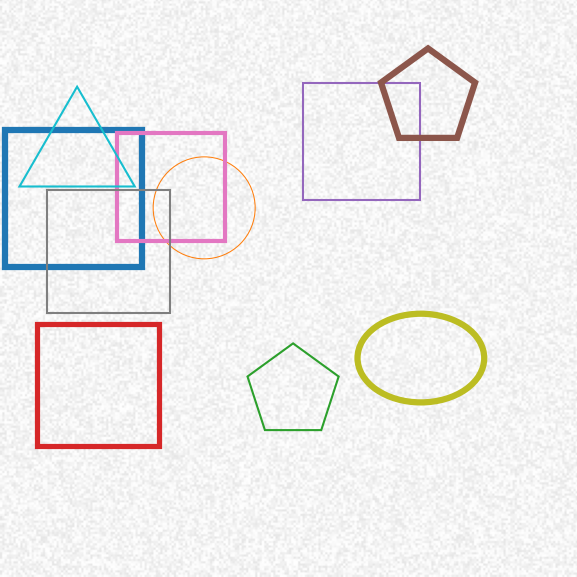[{"shape": "square", "thickness": 3, "radius": 0.59, "center": [0.128, 0.655]}, {"shape": "circle", "thickness": 0.5, "radius": 0.44, "center": [0.354, 0.639]}, {"shape": "pentagon", "thickness": 1, "radius": 0.41, "center": [0.508, 0.322]}, {"shape": "square", "thickness": 2.5, "radius": 0.53, "center": [0.17, 0.333]}, {"shape": "square", "thickness": 1, "radius": 0.51, "center": [0.626, 0.755]}, {"shape": "pentagon", "thickness": 3, "radius": 0.43, "center": [0.741, 0.83]}, {"shape": "square", "thickness": 2, "radius": 0.47, "center": [0.296, 0.676]}, {"shape": "square", "thickness": 1, "radius": 0.53, "center": [0.187, 0.563]}, {"shape": "oval", "thickness": 3, "radius": 0.55, "center": [0.729, 0.379]}, {"shape": "triangle", "thickness": 1, "radius": 0.58, "center": [0.134, 0.734]}]